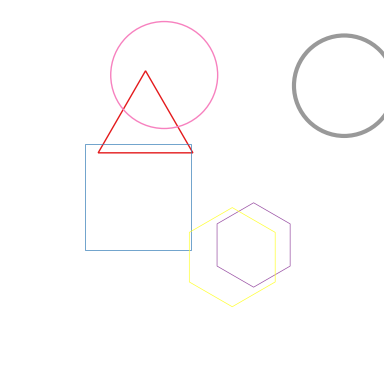[{"shape": "triangle", "thickness": 1, "radius": 0.71, "center": [0.378, 0.674]}, {"shape": "square", "thickness": 0.5, "radius": 0.69, "center": [0.358, 0.488]}, {"shape": "hexagon", "thickness": 0.5, "radius": 0.55, "center": [0.659, 0.364]}, {"shape": "hexagon", "thickness": 0.5, "radius": 0.64, "center": [0.603, 0.332]}, {"shape": "circle", "thickness": 1, "radius": 0.69, "center": [0.426, 0.805]}, {"shape": "circle", "thickness": 3, "radius": 0.65, "center": [0.894, 0.777]}]